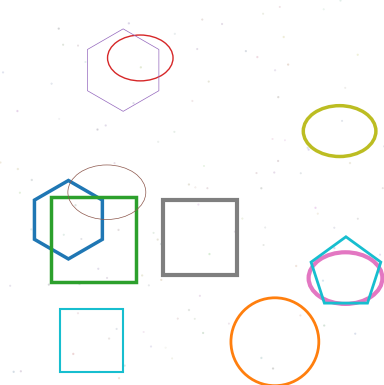[{"shape": "hexagon", "thickness": 2.5, "radius": 0.51, "center": [0.178, 0.429]}, {"shape": "circle", "thickness": 2, "radius": 0.57, "center": [0.714, 0.112]}, {"shape": "square", "thickness": 2.5, "radius": 0.55, "center": [0.244, 0.379]}, {"shape": "oval", "thickness": 1, "radius": 0.43, "center": [0.364, 0.849]}, {"shape": "hexagon", "thickness": 0.5, "radius": 0.54, "center": [0.32, 0.818]}, {"shape": "oval", "thickness": 0.5, "radius": 0.51, "center": [0.277, 0.501]}, {"shape": "oval", "thickness": 3, "radius": 0.48, "center": [0.897, 0.278]}, {"shape": "square", "thickness": 3, "radius": 0.48, "center": [0.52, 0.383]}, {"shape": "oval", "thickness": 2.5, "radius": 0.47, "center": [0.882, 0.66]}, {"shape": "pentagon", "thickness": 2, "radius": 0.48, "center": [0.899, 0.29]}, {"shape": "square", "thickness": 1.5, "radius": 0.41, "center": [0.238, 0.116]}]